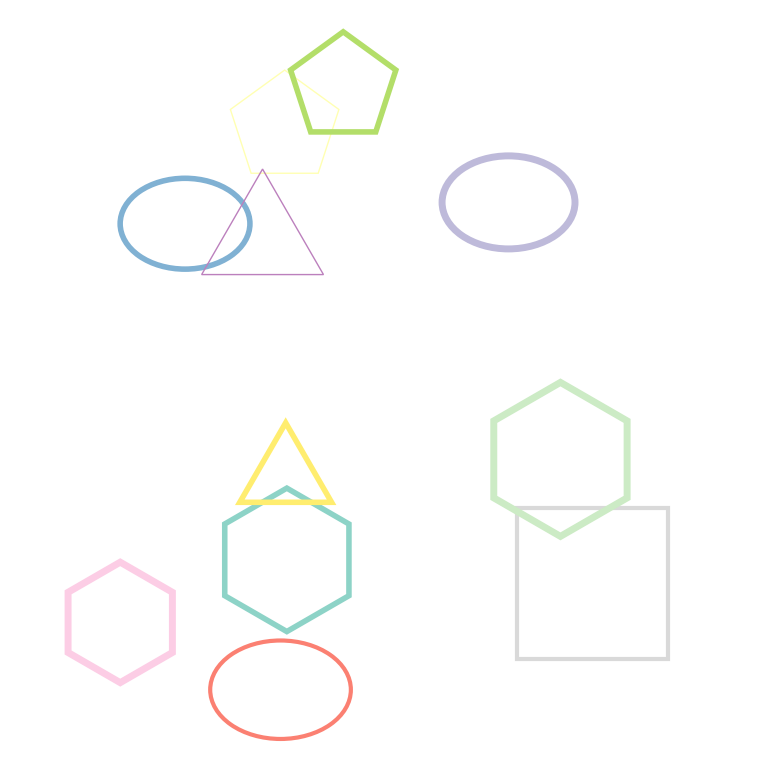[{"shape": "hexagon", "thickness": 2, "radius": 0.47, "center": [0.373, 0.273]}, {"shape": "pentagon", "thickness": 0.5, "radius": 0.37, "center": [0.37, 0.835]}, {"shape": "oval", "thickness": 2.5, "radius": 0.43, "center": [0.66, 0.737]}, {"shape": "oval", "thickness": 1.5, "radius": 0.46, "center": [0.364, 0.104]}, {"shape": "oval", "thickness": 2, "radius": 0.42, "center": [0.24, 0.709]}, {"shape": "pentagon", "thickness": 2, "radius": 0.36, "center": [0.446, 0.887]}, {"shape": "hexagon", "thickness": 2.5, "radius": 0.39, "center": [0.156, 0.192]}, {"shape": "square", "thickness": 1.5, "radius": 0.49, "center": [0.77, 0.242]}, {"shape": "triangle", "thickness": 0.5, "radius": 0.46, "center": [0.341, 0.689]}, {"shape": "hexagon", "thickness": 2.5, "radius": 0.5, "center": [0.728, 0.403]}, {"shape": "triangle", "thickness": 2, "radius": 0.34, "center": [0.371, 0.382]}]